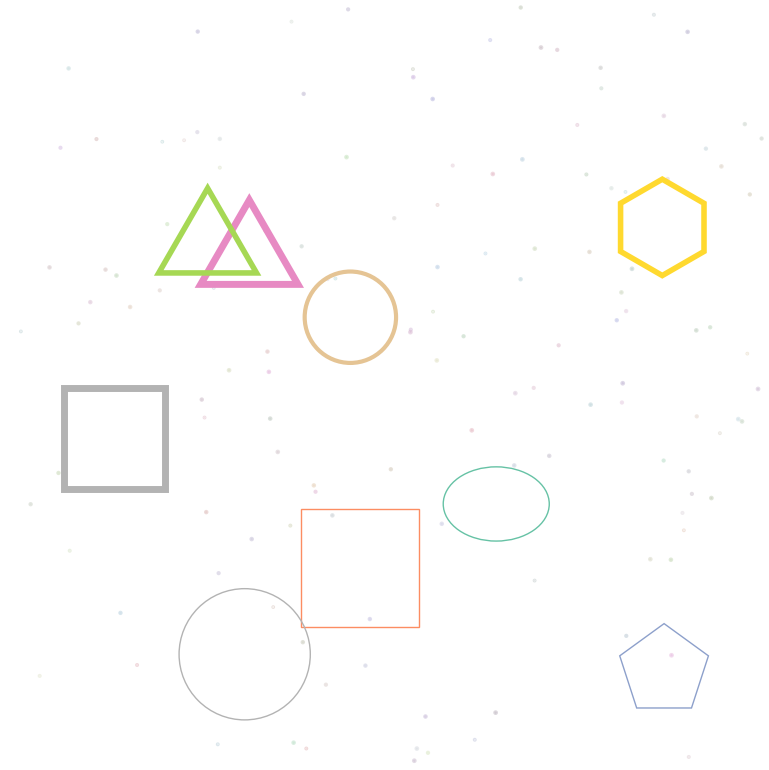[{"shape": "oval", "thickness": 0.5, "radius": 0.34, "center": [0.644, 0.346]}, {"shape": "square", "thickness": 0.5, "radius": 0.38, "center": [0.468, 0.263]}, {"shape": "pentagon", "thickness": 0.5, "radius": 0.3, "center": [0.862, 0.13]}, {"shape": "triangle", "thickness": 2.5, "radius": 0.36, "center": [0.324, 0.667]}, {"shape": "triangle", "thickness": 2, "radius": 0.37, "center": [0.27, 0.682]}, {"shape": "hexagon", "thickness": 2, "radius": 0.31, "center": [0.86, 0.705]}, {"shape": "circle", "thickness": 1.5, "radius": 0.3, "center": [0.455, 0.588]}, {"shape": "circle", "thickness": 0.5, "radius": 0.43, "center": [0.318, 0.15]}, {"shape": "square", "thickness": 2.5, "radius": 0.33, "center": [0.149, 0.43]}]